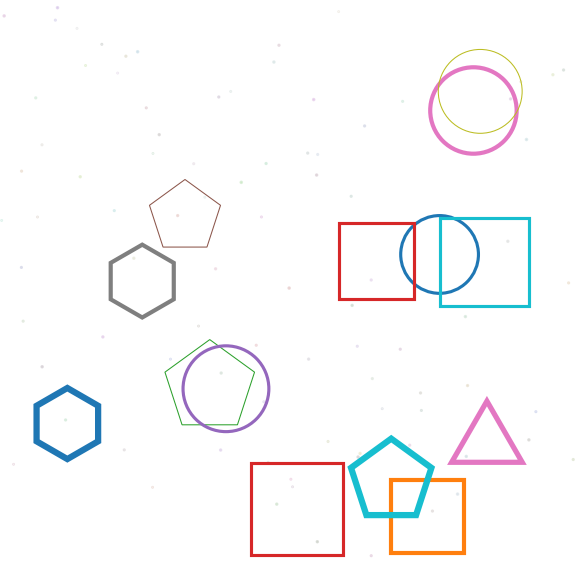[{"shape": "hexagon", "thickness": 3, "radius": 0.31, "center": [0.117, 0.266]}, {"shape": "circle", "thickness": 1.5, "radius": 0.34, "center": [0.761, 0.559]}, {"shape": "square", "thickness": 2, "radius": 0.32, "center": [0.74, 0.105]}, {"shape": "pentagon", "thickness": 0.5, "radius": 0.41, "center": [0.363, 0.33]}, {"shape": "square", "thickness": 1.5, "radius": 0.4, "center": [0.515, 0.118]}, {"shape": "square", "thickness": 1.5, "radius": 0.33, "center": [0.652, 0.547]}, {"shape": "circle", "thickness": 1.5, "radius": 0.37, "center": [0.391, 0.326]}, {"shape": "pentagon", "thickness": 0.5, "radius": 0.32, "center": [0.32, 0.624]}, {"shape": "circle", "thickness": 2, "radius": 0.37, "center": [0.82, 0.808]}, {"shape": "triangle", "thickness": 2.5, "radius": 0.35, "center": [0.843, 0.234]}, {"shape": "hexagon", "thickness": 2, "radius": 0.32, "center": [0.246, 0.512]}, {"shape": "circle", "thickness": 0.5, "radius": 0.36, "center": [0.832, 0.841]}, {"shape": "pentagon", "thickness": 3, "radius": 0.37, "center": [0.677, 0.166]}, {"shape": "square", "thickness": 1.5, "radius": 0.38, "center": [0.839, 0.545]}]